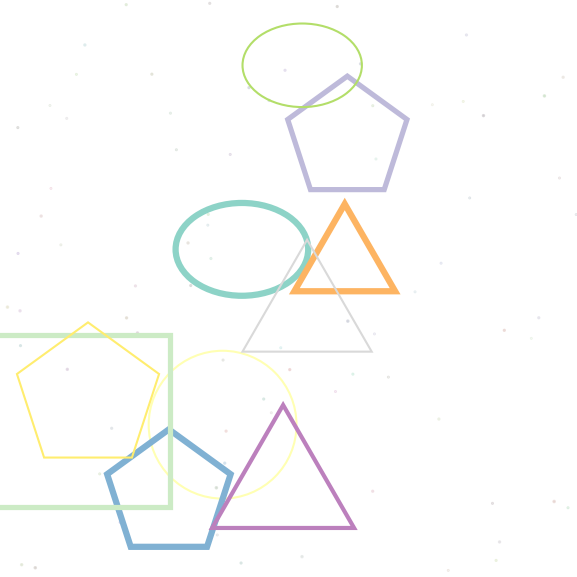[{"shape": "oval", "thickness": 3, "radius": 0.57, "center": [0.419, 0.567]}, {"shape": "circle", "thickness": 1, "radius": 0.64, "center": [0.385, 0.264]}, {"shape": "pentagon", "thickness": 2.5, "radius": 0.54, "center": [0.601, 0.759]}, {"shape": "pentagon", "thickness": 3, "radius": 0.56, "center": [0.292, 0.143]}, {"shape": "triangle", "thickness": 3, "radius": 0.5, "center": [0.597, 0.545]}, {"shape": "oval", "thickness": 1, "radius": 0.52, "center": [0.523, 0.886]}, {"shape": "triangle", "thickness": 1, "radius": 0.65, "center": [0.532, 0.455]}, {"shape": "triangle", "thickness": 2, "radius": 0.71, "center": [0.49, 0.156]}, {"shape": "square", "thickness": 2.5, "radius": 0.74, "center": [0.145, 0.27]}, {"shape": "pentagon", "thickness": 1, "radius": 0.65, "center": [0.152, 0.312]}]